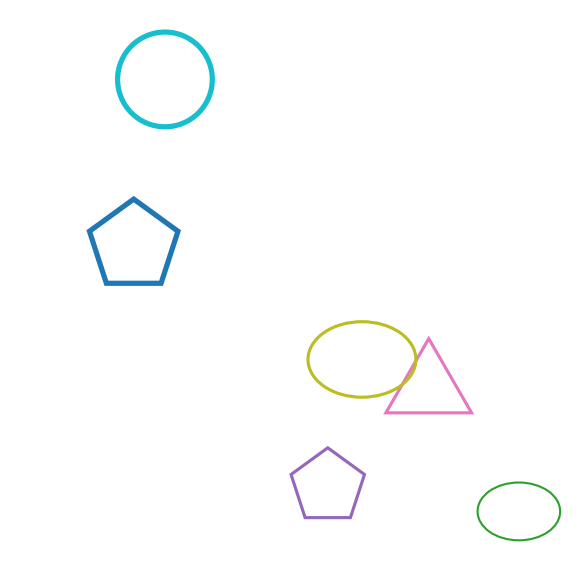[{"shape": "pentagon", "thickness": 2.5, "radius": 0.4, "center": [0.232, 0.574]}, {"shape": "oval", "thickness": 1, "radius": 0.36, "center": [0.898, 0.114]}, {"shape": "pentagon", "thickness": 1.5, "radius": 0.33, "center": [0.568, 0.157]}, {"shape": "triangle", "thickness": 1.5, "radius": 0.43, "center": [0.742, 0.327]}, {"shape": "oval", "thickness": 1.5, "radius": 0.47, "center": [0.627, 0.377]}, {"shape": "circle", "thickness": 2.5, "radius": 0.41, "center": [0.286, 0.862]}]